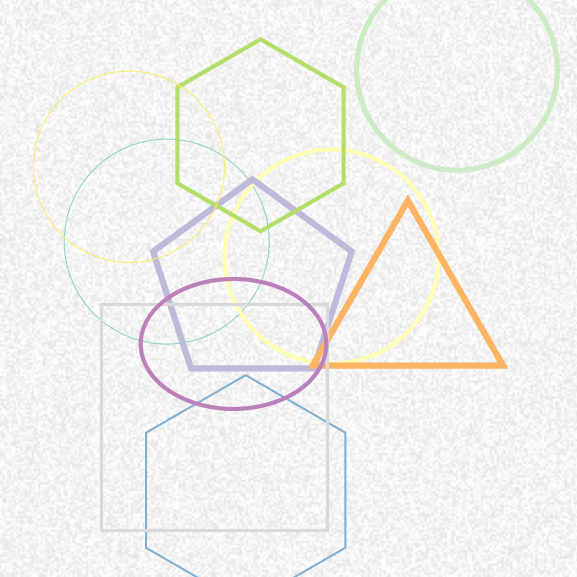[{"shape": "circle", "thickness": 0.5, "radius": 0.89, "center": [0.289, 0.581]}, {"shape": "circle", "thickness": 2, "radius": 0.93, "center": [0.574, 0.555]}, {"shape": "pentagon", "thickness": 3, "radius": 0.9, "center": [0.437, 0.508]}, {"shape": "hexagon", "thickness": 1, "radius": 1.0, "center": [0.425, 0.15]}, {"shape": "triangle", "thickness": 3, "radius": 0.95, "center": [0.706, 0.461]}, {"shape": "hexagon", "thickness": 2, "radius": 0.83, "center": [0.451, 0.765]}, {"shape": "square", "thickness": 1.5, "radius": 0.98, "center": [0.371, 0.277]}, {"shape": "oval", "thickness": 2, "radius": 0.8, "center": [0.404, 0.404]}, {"shape": "circle", "thickness": 2.5, "radius": 0.87, "center": [0.791, 0.878]}, {"shape": "circle", "thickness": 0.5, "radius": 0.83, "center": [0.223, 0.71]}]